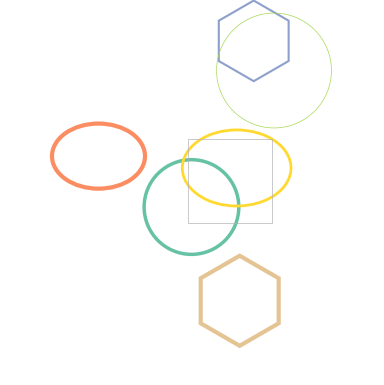[{"shape": "circle", "thickness": 2.5, "radius": 0.61, "center": [0.497, 0.462]}, {"shape": "oval", "thickness": 3, "radius": 0.6, "center": [0.256, 0.595]}, {"shape": "hexagon", "thickness": 1.5, "radius": 0.52, "center": [0.659, 0.894]}, {"shape": "circle", "thickness": 0.5, "radius": 0.75, "center": [0.712, 0.817]}, {"shape": "oval", "thickness": 2, "radius": 0.71, "center": [0.615, 0.564]}, {"shape": "hexagon", "thickness": 3, "radius": 0.58, "center": [0.623, 0.219]}, {"shape": "square", "thickness": 0.5, "radius": 0.55, "center": [0.597, 0.53]}]